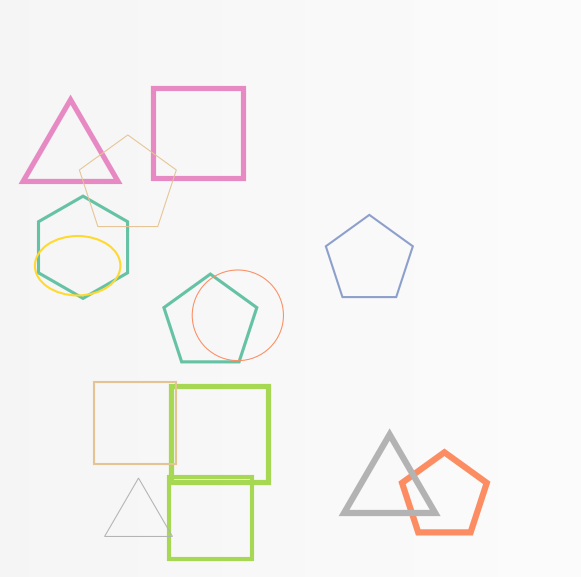[{"shape": "hexagon", "thickness": 1.5, "radius": 0.44, "center": [0.143, 0.571]}, {"shape": "pentagon", "thickness": 1.5, "radius": 0.42, "center": [0.362, 0.441]}, {"shape": "circle", "thickness": 0.5, "radius": 0.39, "center": [0.409, 0.453]}, {"shape": "pentagon", "thickness": 3, "radius": 0.38, "center": [0.765, 0.139]}, {"shape": "pentagon", "thickness": 1, "radius": 0.39, "center": [0.635, 0.548]}, {"shape": "triangle", "thickness": 2.5, "radius": 0.47, "center": [0.121, 0.732]}, {"shape": "square", "thickness": 2.5, "radius": 0.39, "center": [0.34, 0.769]}, {"shape": "square", "thickness": 2.5, "radius": 0.42, "center": [0.378, 0.248]}, {"shape": "square", "thickness": 2, "radius": 0.36, "center": [0.362, 0.103]}, {"shape": "oval", "thickness": 1, "radius": 0.37, "center": [0.134, 0.539]}, {"shape": "square", "thickness": 1, "radius": 0.35, "center": [0.232, 0.267]}, {"shape": "pentagon", "thickness": 0.5, "radius": 0.44, "center": [0.22, 0.678]}, {"shape": "triangle", "thickness": 3, "radius": 0.45, "center": [0.67, 0.156]}, {"shape": "triangle", "thickness": 0.5, "radius": 0.34, "center": [0.238, 0.104]}]